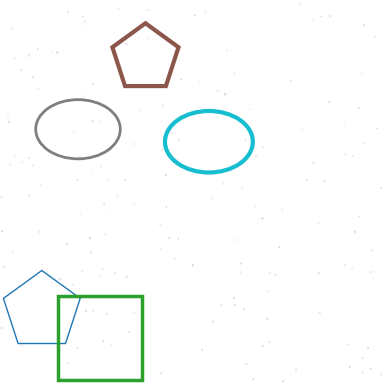[{"shape": "pentagon", "thickness": 1, "radius": 0.52, "center": [0.109, 0.193]}, {"shape": "square", "thickness": 2.5, "radius": 0.55, "center": [0.26, 0.123]}, {"shape": "pentagon", "thickness": 3, "radius": 0.45, "center": [0.378, 0.849]}, {"shape": "oval", "thickness": 2, "radius": 0.55, "center": [0.203, 0.664]}, {"shape": "oval", "thickness": 3, "radius": 0.57, "center": [0.543, 0.632]}]